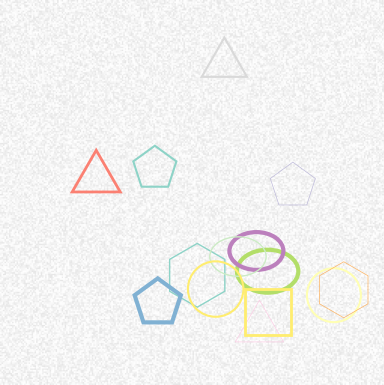[{"shape": "pentagon", "thickness": 1.5, "radius": 0.29, "center": [0.402, 0.563]}, {"shape": "hexagon", "thickness": 1, "radius": 0.41, "center": [0.512, 0.285]}, {"shape": "circle", "thickness": 1.5, "radius": 0.35, "center": [0.867, 0.233]}, {"shape": "pentagon", "thickness": 0.5, "radius": 0.31, "center": [0.761, 0.517]}, {"shape": "triangle", "thickness": 2, "radius": 0.36, "center": [0.25, 0.537]}, {"shape": "pentagon", "thickness": 3, "radius": 0.32, "center": [0.41, 0.214]}, {"shape": "hexagon", "thickness": 0.5, "radius": 0.36, "center": [0.893, 0.247]}, {"shape": "oval", "thickness": 3, "radius": 0.4, "center": [0.695, 0.296]}, {"shape": "triangle", "thickness": 0.5, "radius": 0.36, "center": [0.674, 0.148]}, {"shape": "triangle", "thickness": 1.5, "radius": 0.34, "center": [0.583, 0.834]}, {"shape": "oval", "thickness": 3, "radius": 0.35, "center": [0.666, 0.348]}, {"shape": "oval", "thickness": 1, "radius": 0.37, "center": [0.618, 0.334]}, {"shape": "circle", "thickness": 1.5, "radius": 0.36, "center": [0.56, 0.249]}, {"shape": "square", "thickness": 2, "radius": 0.3, "center": [0.696, 0.189]}]